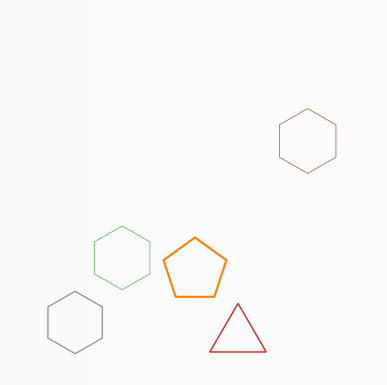[{"shape": "triangle", "thickness": 1, "radius": 0.42, "center": [0.614, 0.128]}, {"shape": "hexagon", "thickness": 0.5, "radius": 0.41, "center": [0.315, 0.33]}, {"shape": "pentagon", "thickness": 1.5, "radius": 0.43, "center": [0.503, 0.298]}, {"shape": "hexagon", "thickness": 0.5, "radius": 0.42, "center": [0.794, 0.634]}, {"shape": "hexagon", "thickness": 1, "radius": 0.41, "center": [0.194, 0.162]}]